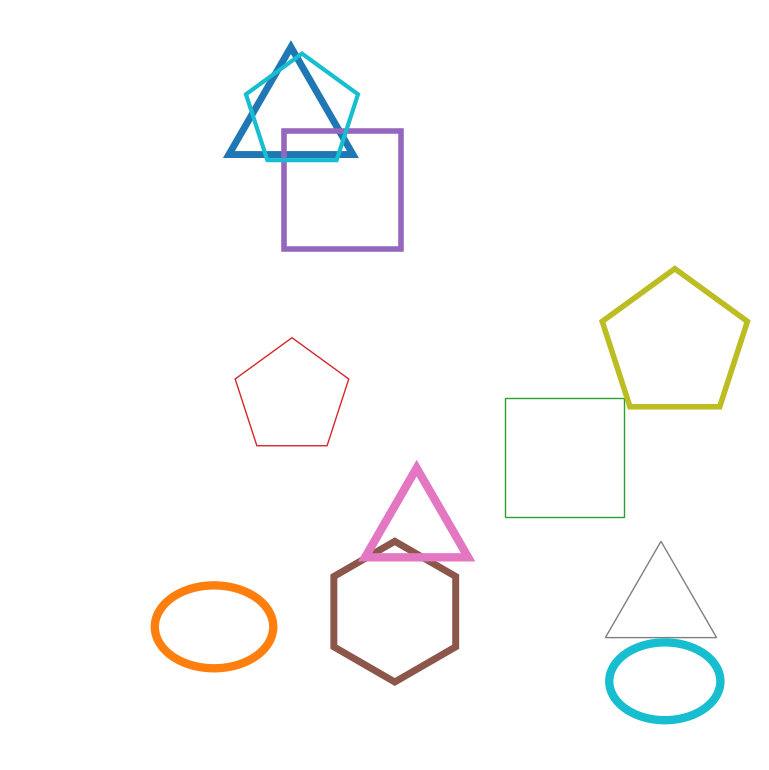[{"shape": "triangle", "thickness": 2.5, "radius": 0.47, "center": [0.378, 0.846]}, {"shape": "oval", "thickness": 3, "radius": 0.38, "center": [0.278, 0.186]}, {"shape": "square", "thickness": 0.5, "radius": 0.39, "center": [0.733, 0.406]}, {"shape": "pentagon", "thickness": 0.5, "radius": 0.39, "center": [0.379, 0.484]}, {"shape": "square", "thickness": 2, "radius": 0.38, "center": [0.444, 0.753]}, {"shape": "hexagon", "thickness": 2.5, "radius": 0.46, "center": [0.513, 0.206]}, {"shape": "triangle", "thickness": 3, "radius": 0.39, "center": [0.541, 0.315]}, {"shape": "triangle", "thickness": 0.5, "radius": 0.42, "center": [0.858, 0.214]}, {"shape": "pentagon", "thickness": 2, "radius": 0.5, "center": [0.876, 0.552]}, {"shape": "pentagon", "thickness": 1.5, "radius": 0.38, "center": [0.392, 0.854]}, {"shape": "oval", "thickness": 3, "radius": 0.36, "center": [0.863, 0.115]}]